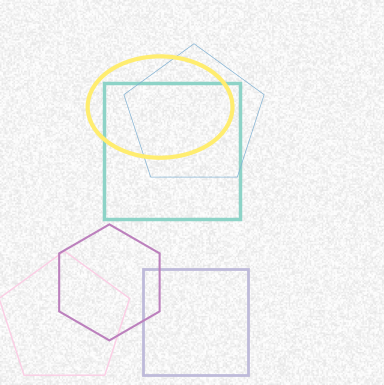[{"shape": "square", "thickness": 2.5, "radius": 0.89, "center": [0.446, 0.608]}, {"shape": "square", "thickness": 2, "radius": 0.68, "center": [0.508, 0.163]}, {"shape": "pentagon", "thickness": 0.5, "radius": 0.96, "center": [0.504, 0.695]}, {"shape": "pentagon", "thickness": 1, "radius": 0.89, "center": [0.167, 0.17]}, {"shape": "hexagon", "thickness": 1.5, "radius": 0.75, "center": [0.284, 0.267]}, {"shape": "oval", "thickness": 3, "radius": 0.94, "center": [0.416, 0.722]}]